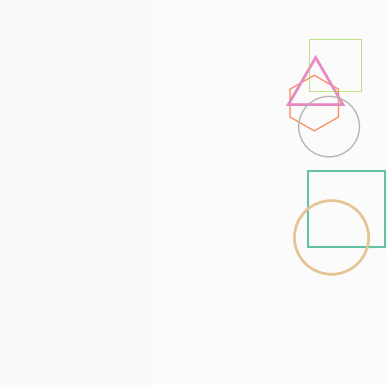[{"shape": "square", "thickness": 1.5, "radius": 0.5, "center": [0.895, 0.457]}, {"shape": "hexagon", "thickness": 1, "radius": 0.36, "center": [0.811, 0.732]}, {"shape": "triangle", "thickness": 2, "radius": 0.41, "center": [0.815, 0.769]}, {"shape": "square", "thickness": 0.5, "radius": 0.34, "center": [0.864, 0.83]}, {"shape": "circle", "thickness": 2, "radius": 0.48, "center": [0.856, 0.383]}, {"shape": "circle", "thickness": 1, "radius": 0.39, "center": [0.849, 0.671]}]